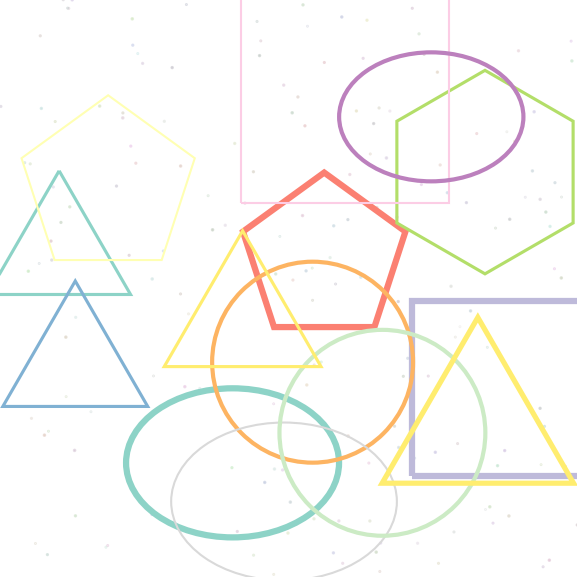[{"shape": "oval", "thickness": 3, "radius": 0.92, "center": [0.403, 0.198]}, {"shape": "triangle", "thickness": 1.5, "radius": 0.71, "center": [0.102, 0.561]}, {"shape": "pentagon", "thickness": 1, "radius": 0.79, "center": [0.187, 0.676]}, {"shape": "square", "thickness": 3, "radius": 0.76, "center": [0.864, 0.326]}, {"shape": "pentagon", "thickness": 3, "radius": 0.74, "center": [0.561, 0.552]}, {"shape": "triangle", "thickness": 1.5, "radius": 0.72, "center": [0.13, 0.368]}, {"shape": "circle", "thickness": 2, "radius": 0.87, "center": [0.541, 0.372]}, {"shape": "hexagon", "thickness": 1.5, "radius": 0.88, "center": [0.84, 0.701]}, {"shape": "square", "thickness": 1, "radius": 0.9, "center": [0.597, 0.827]}, {"shape": "oval", "thickness": 1, "radius": 0.98, "center": [0.492, 0.131]}, {"shape": "oval", "thickness": 2, "radius": 0.8, "center": [0.747, 0.797]}, {"shape": "circle", "thickness": 2, "radius": 0.89, "center": [0.662, 0.25]}, {"shape": "triangle", "thickness": 2.5, "radius": 0.96, "center": [0.827, 0.258]}, {"shape": "triangle", "thickness": 1.5, "radius": 0.78, "center": [0.42, 0.443]}]